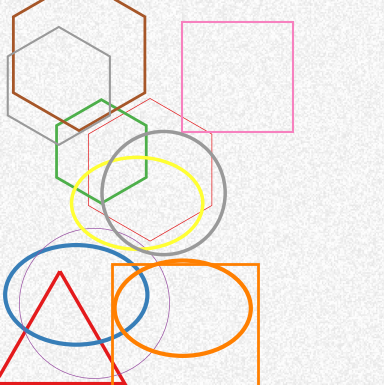[{"shape": "triangle", "thickness": 2.5, "radius": 0.97, "center": [0.156, 0.101]}, {"shape": "hexagon", "thickness": 0.5, "radius": 0.93, "center": [0.39, 0.559]}, {"shape": "oval", "thickness": 3, "radius": 0.92, "center": [0.198, 0.234]}, {"shape": "hexagon", "thickness": 2, "radius": 0.67, "center": [0.263, 0.607]}, {"shape": "circle", "thickness": 0.5, "radius": 0.98, "center": [0.245, 0.212]}, {"shape": "square", "thickness": 2, "radius": 0.95, "center": [0.481, 0.125]}, {"shape": "oval", "thickness": 3, "radius": 0.88, "center": [0.475, 0.199]}, {"shape": "oval", "thickness": 2.5, "radius": 0.85, "center": [0.356, 0.472]}, {"shape": "hexagon", "thickness": 2, "radius": 0.99, "center": [0.206, 0.858]}, {"shape": "square", "thickness": 1.5, "radius": 0.72, "center": [0.617, 0.8]}, {"shape": "circle", "thickness": 2.5, "radius": 0.8, "center": [0.425, 0.499]}, {"shape": "hexagon", "thickness": 1.5, "radius": 0.77, "center": [0.153, 0.777]}]